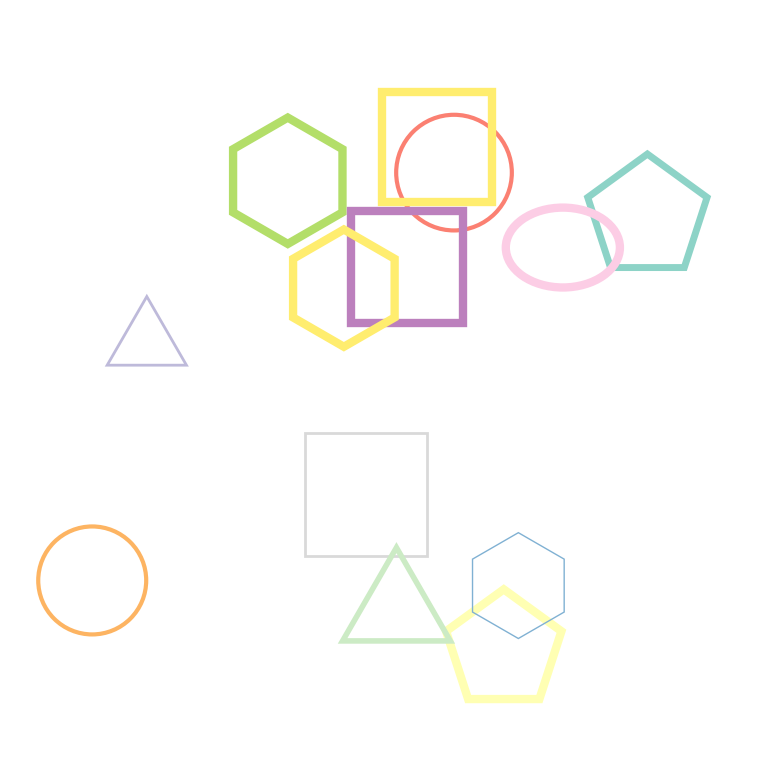[{"shape": "pentagon", "thickness": 2.5, "radius": 0.41, "center": [0.841, 0.718]}, {"shape": "pentagon", "thickness": 3, "radius": 0.39, "center": [0.654, 0.156]}, {"shape": "triangle", "thickness": 1, "radius": 0.3, "center": [0.191, 0.555]}, {"shape": "circle", "thickness": 1.5, "radius": 0.38, "center": [0.59, 0.776]}, {"shape": "hexagon", "thickness": 0.5, "radius": 0.34, "center": [0.673, 0.239]}, {"shape": "circle", "thickness": 1.5, "radius": 0.35, "center": [0.12, 0.246]}, {"shape": "hexagon", "thickness": 3, "radius": 0.41, "center": [0.374, 0.765]}, {"shape": "oval", "thickness": 3, "radius": 0.37, "center": [0.731, 0.679]}, {"shape": "square", "thickness": 1, "radius": 0.4, "center": [0.475, 0.358]}, {"shape": "square", "thickness": 3, "radius": 0.37, "center": [0.528, 0.653]}, {"shape": "triangle", "thickness": 2, "radius": 0.4, "center": [0.515, 0.208]}, {"shape": "hexagon", "thickness": 3, "radius": 0.38, "center": [0.447, 0.626]}, {"shape": "square", "thickness": 3, "radius": 0.36, "center": [0.567, 0.809]}]